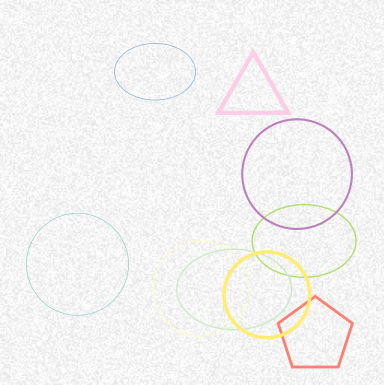[{"shape": "circle", "thickness": 0.5, "radius": 0.66, "center": [0.201, 0.314]}, {"shape": "circle", "thickness": 0.5, "radius": 0.62, "center": [0.522, 0.251]}, {"shape": "pentagon", "thickness": 2, "radius": 0.51, "center": [0.819, 0.129]}, {"shape": "oval", "thickness": 0.5, "radius": 0.53, "center": [0.403, 0.814]}, {"shape": "oval", "thickness": 1, "radius": 0.67, "center": [0.79, 0.374]}, {"shape": "triangle", "thickness": 3, "radius": 0.52, "center": [0.658, 0.759]}, {"shape": "circle", "thickness": 1.5, "radius": 0.71, "center": [0.772, 0.548]}, {"shape": "oval", "thickness": 1, "radius": 0.75, "center": [0.608, 0.248]}, {"shape": "circle", "thickness": 2.5, "radius": 0.56, "center": [0.693, 0.234]}]